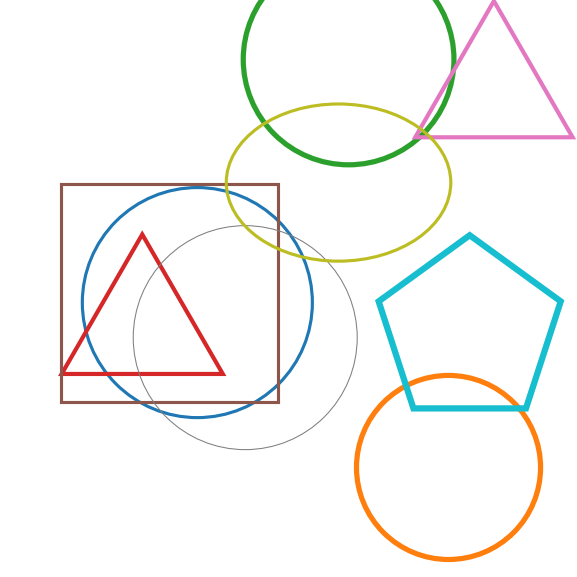[{"shape": "circle", "thickness": 1.5, "radius": 1.0, "center": [0.342, 0.475]}, {"shape": "circle", "thickness": 2.5, "radius": 0.8, "center": [0.777, 0.19]}, {"shape": "circle", "thickness": 2.5, "radius": 0.91, "center": [0.604, 0.896]}, {"shape": "triangle", "thickness": 2, "radius": 0.81, "center": [0.246, 0.432]}, {"shape": "square", "thickness": 1.5, "radius": 0.94, "center": [0.293, 0.492]}, {"shape": "triangle", "thickness": 2, "radius": 0.79, "center": [0.855, 0.84]}, {"shape": "circle", "thickness": 0.5, "radius": 0.97, "center": [0.425, 0.414]}, {"shape": "oval", "thickness": 1.5, "radius": 0.97, "center": [0.586, 0.683]}, {"shape": "pentagon", "thickness": 3, "radius": 0.83, "center": [0.813, 0.426]}]